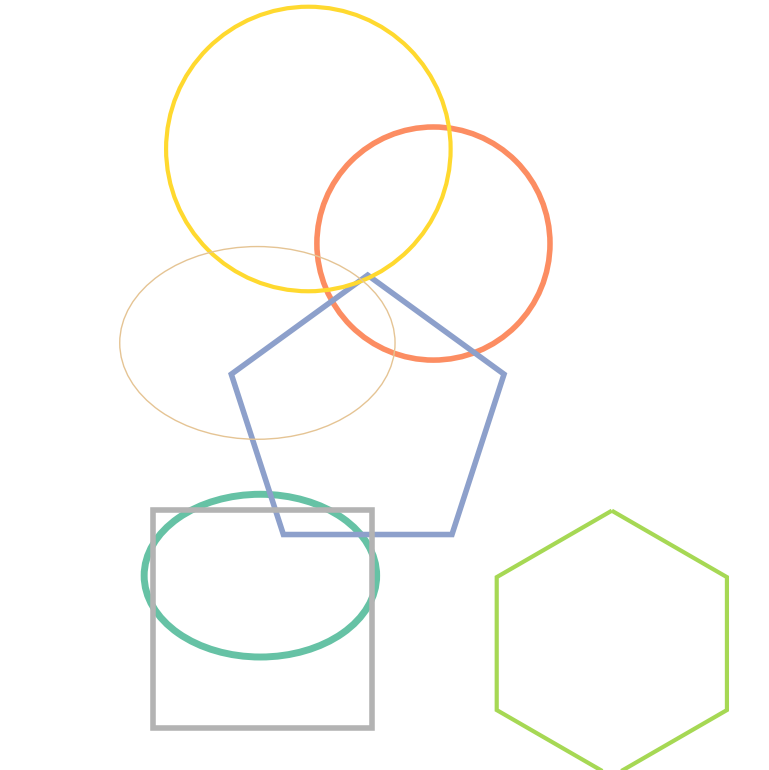[{"shape": "oval", "thickness": 2.5, "radius": 0.75, "center": [0.338, 0.252]}, {"shape": "circle", "thickness": 2, "radius": 0.76, "center": [0.563, 0.684]}, {"shape": "pentagon", "thickness": 2, "radius": 0.93, "center": [0.477, 0.456]}, {"shape": "hexagon", "thickness": 1.5, "radius": 0.86, "center": [0.795, 0.164]}, {"shape": "circle", "thickness": 1.5, "radius": 0.92, "center": [0.4, 0.807]}, {"shape": "oval", "thickness": 0.5, "radius": 0.89, "center": [0.334, 0.555]}, {"shape": "square", "thickness": 2, "radius": 0.71, "center": [0.341, 0.196]}]